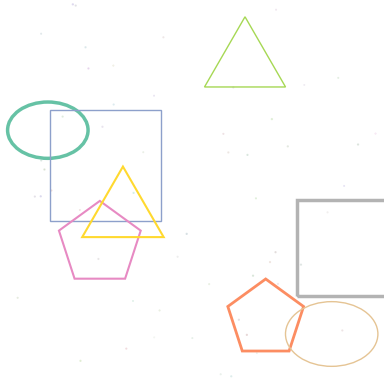[{"shape": "oval", "thickness": 2.5, "radius": 0.52, "center": [0.124, 0.662]}, {"shape": "pentagon", "thickness": 2, "radius": 0.52, "center": [0.69, 0.172]}, {"shape": "square", "thickness": 1, "radius": 0.72, "center": [0.274, 0.569]}, {"shape": "pentagon", "thickness": 1.5, "radius": 0.56, "center": [0.259, 0.366]}, {"shape": "triangle", "thickness": 1, "radius": 0.61, "center": [0.636, 0.835]}, {"shape": "triangle", "thickness": 1.5, "radius": 0.61, "center": [0.319, 0.445]}, {"shape": "oval", "thickness": 1, "radius": 0.6, "center": [0.862, 0.132]}, {"shape": "square", "thickness": 2.5, "radius": 0.62, "center": [0.896, 0.356]}]